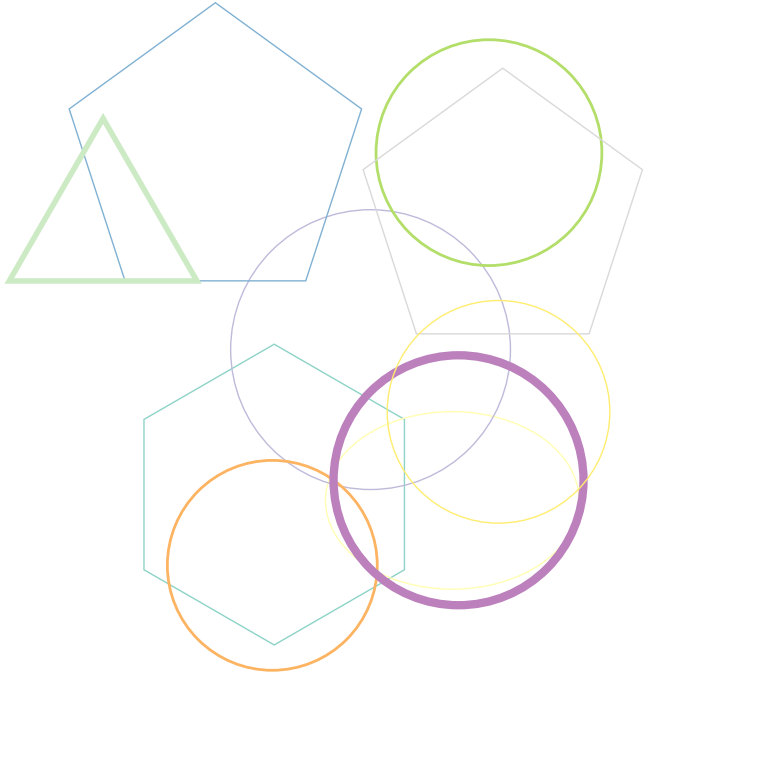[{"shape": "hexagon", "thickness": 0.5, "radius": 0.98, "center": [0.356, 0.358]}, {"shape": "oval", "thickness": 0.5, "radius": 0.82, "center": [0.587, 0.35]}, {"shape": "circle", "thickness": 0.5, "radius": 0.91, "center": [0.481, 0.546]}, {"shape": "pentagon", "thickness": 0.5, "radius": 1.0, "center": [0.28, 0.797]}, {"shape": "circle", "thickness": 1, "radius": 0.68, "center": [0.354, 0.266]}, {"shape": "circle", "thickness": 1, "radius": 0.73, "center": [0.635, 0.802]}, {"shape": "pentagon", "thickness": 0.5, "radius": 0.95, "center": [0.653, 0.721]}, {"shape": "circle", "thickness": 3, "radius": 0.81, "center": [0.596, 0.376]}, {"shape": "triangle", "thickness": 2, "radius": 0.7, "center": [0.134, 0.705]}, {"shape": "circle", "thickness": 0.5, "radius": 0.72, "center": [0.647, 0.465]}]